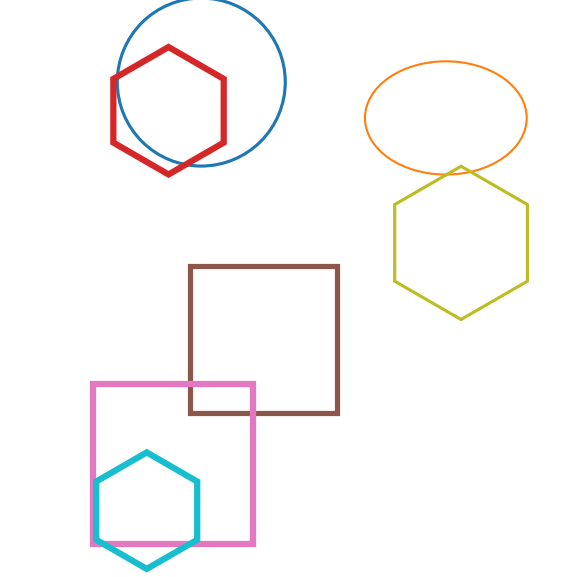[{"shape": "circle", "thickness": 1.5, "radius": 0.73, "center": [0.349, 0.857]}, {"shape": "oval", "thickness": 1, "radius": 0.7, "center": [0.772, 0.795]}, {"shape": "hexagon", "thickness": 3, "radius": 0.55, "center": [0.292, 0.807]}, {"shape": "square", "thickness": 2.5, "radius": 0.64, "center": [0.457, 0.411]}, {"shape": "square", "thickness": 3, "radius": 0.69, "center": [0.299, 0.196]}, {"shape": "hexagon", "thickness": 1.5, "radius": 0.66, "center": [0.798, 0.579]}, {"shape": "hexagon", "thickness": 3, "radius": 0.5, "center": [0.254, 0.115]}]